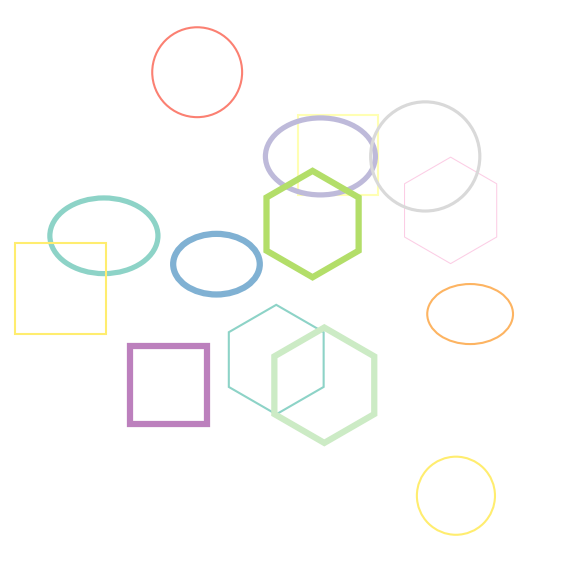[{"shape": "hexagon", "thickness": 1, "radius": 0.47, "center": [0.478, 0.376]}, {"shape": "oval", "thickness": 2.5, "radius": 0.47, "center": [0.18, 0.591]}, {"shape": "square", "thickness": 1, "radius": 0.35, "center": [0.586, 0.731]}, {"shape": "oval", "thickness": 2.5, "radius": 0.48, "center": [0.555, 0.728]}, {"shape": "circle", "thickness": 1, "radius": 0.39, "center": [0.341, 0.874]}, {"shape": "oval", "thickness": 3, "radius": 0.37, "center": [0.375, 0.542]}, {"shape": "oval", "thickness": 1, "radius": 0.37, "center": [0.814, 0.455]}, {"shape": "hexagon", "thickness": 3, "radius": 0.46, "center": [0.541, 0.611]}, {"shape": "hexagon", "thickness": 0.5, "radius": 0.46, "center": [0.78, 0.635]}, {"shape": "circle", "thickness": 1.5, "radius": 0.47, "center": [0.736, 0.728]}, {"shape": "square", "thickness": 3, "radius": 0.34, "center": [0.292, 0.332]}, {"shape": "hexagon", "thickness": 3, "radius": 0.5, "center": [0.562, 0.332]}, {"shape": "square", "thickness": 1, "radius": 0.4, "center": [0.105, 0.499]}, {"shape": "circle", "thickness": 1, "radius": 0.34, "center": [0.789, 0.141]}]